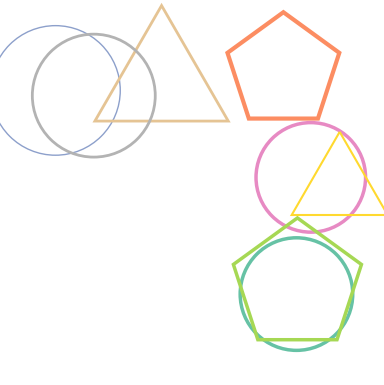[{"shape": "circle", "thickness": 2.5, "radius": 0.73, "center": [0.77, 0.236]}, {"shape": "pentagon", "thickness": 3, "radius": 0.76, "center": [0.736, 0.816]}, {"shape": "circle", "thickness": 1, "radius": 0.84, "center": [0.144, 0.765]}, {"shape": "circle", "thickness": 2.5, "radius": 0.71, "center": [0.807, 0.539]}, {"shape": "pentagon", "thickness": 2.5, "radius": 0.87, "center": [0.773, 0.259]}, {"shape": "triangle", "thickness": 1.5, "radius": 0.72, "center": [0.882, 0.514]}, {"shape": "triangle", "thickness": 2, "radius": 1.0, "center": [0.42, 0.786]}, {"shape": "circle", "thickness": 2, "radius": 0.8, "center": [0.244, 0.752]}]